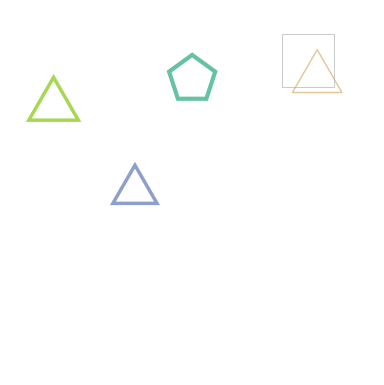[{"shape": "pentagon", "thickness": 3, "radius": 0.31, "center": [0.499, 0.794]}, {"shape": "triangle", "thickness": 2.5, "radius": 0.33, "center": [0.351, 0.505]}, {"shape": "triangle", "thickness": 2.5, "radius": 0.37, "center": [0.139, 0.725]}, {"shape": "triangle", "thickness": 1, "radius": 0.37, "center": [0.824, 0.797]}, {"shape": "square", "thickness": 0.5, "radius": 0.34, "center": [0.801, 0.843]}]